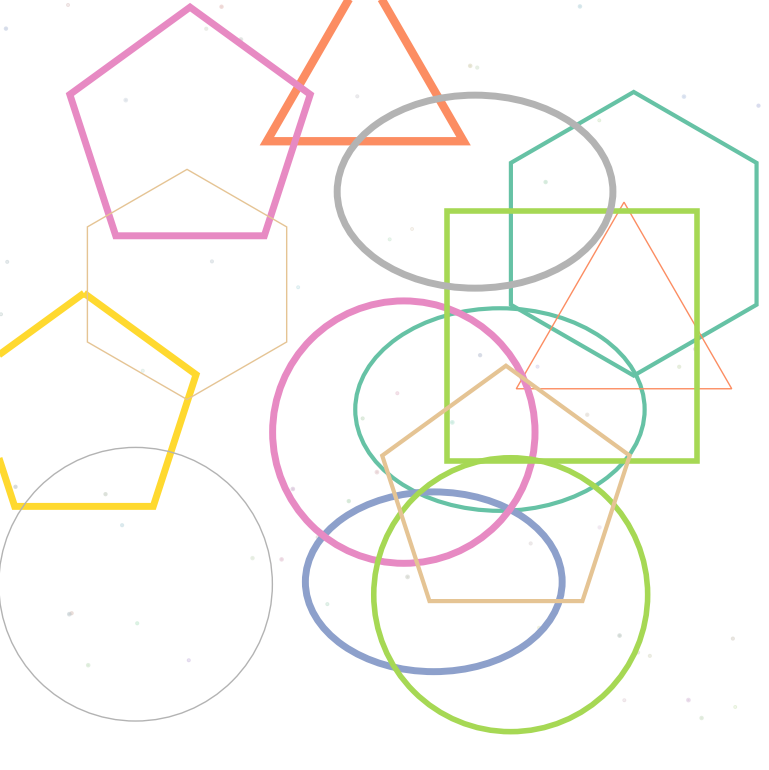[{"shape": "oval", "thickness": 1.5, "radius": 0.94, "center": [0.649, 0.468]}, {"shape": "hexagon", "thickness": 1.5, "radius": 0.92, "center": [0.823, 0.696]}, {"shape": "triangle", "thickness": 0.5, "radius": 0.81, "center": [0.81, 0.576]}, {"shape": "triangle", "thickness": 3, "radius": 0.74, "center": [0.474, 0.89]}, {"shape": "oval", "thickness": 2.5, "radius": 0.83, "center": [0.563, 0.244]}, {"shape": "circle", "thickness": 2.5, "radius": 0.85, "center": [0.524, 0.439]}, {"shape": "pentagon", "thickness": 2.5, "radius": 0.82, "center": [0.247, 0.827]}, {"shape": "square", "thickness": 2, "radius": 0.81, "center": [0.743, 0.563]}, {"shape": "circle", "thickness": 2, "radius": 0.89, "center": [0.663, 0.228]}, {"shape": "pentagon", "thickness": 2.5, "radius": 0.77, "center": [0.109, 0.466]}, {"shape": "pentagon", "thickness": 1.5, "radius": 0.84, "center": [0.657, 0.356]}, {"shape": "hexagon", "thickness": 0.5, "radius": 0.75, "center": [0.243, 0.631]}, {"shape": "oval", "thickness": 2.5, "radius": 0.9, "center": [0.617, 0.751]}, {"shape": "circle", "thickness": 0.5, "radius": 0.89, "center": [0.176, 0.241]}]